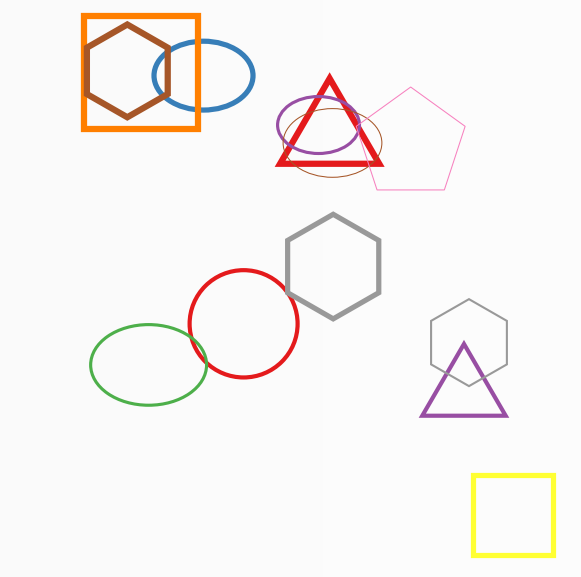[{"shape": "circle", "thickness": 2, "radius": 0.46, "center": [0.419, 0.438]}, {"shape": "triangle", "thickness": 3, "radius": 0.49, "center": [0.567, 0.765]}, {"shape": "oval", "thickness": 2.5, "radius": 0.43, "center": [0.35, 0.868]}, {"shape": "oval", "thickness": 1.5, "radius": 0.5, "center": [0.256, 0.367]}, {"shape": "oval", "thickness": 1.5, "radius": 0.35, "center": [0.548, 0.783]}, {"shape": "triangle", "thickness": 2, "radius": 0.41, "center": [0.798, 0.321]}, {"shape": "square", "thickness": 3, "radius": 0.49, "center": [0.243, 0.873]}, {"shape": "square", "thickness": 2.5, "radius": 0.35, "center": [0.883, 0.107]}, {"shape": "oval", "thickness": 0.5, "radius": 0.42, "center": [0.572, 0.752]}, {"shape": "hexagon", "thickness": 3, "radius": 0.4, "center": [0.219, 0.876]}, {"shape": "pentagon", "thickness": 0.5, "radius": 0.49, "center": [0.707, 0.75]}, {"shape": "hexagon", "thickness": 2.5, "radius": 0.45, "center": [0.573, 0.538]}, {"shape": "hexagon", "thickness": 1, "radius": 0.38, "center": [0.807, 0.406]}]